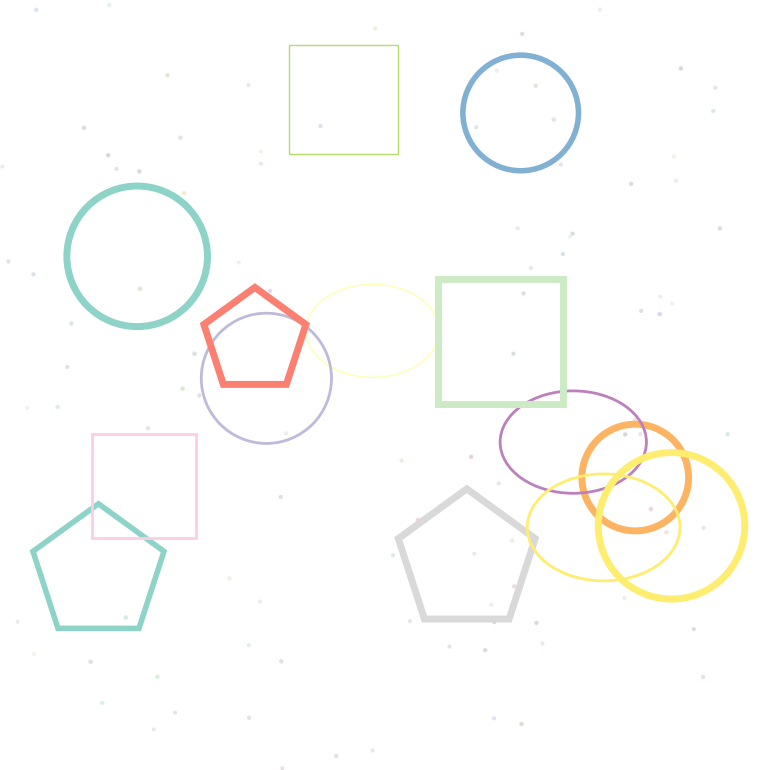[{"shape": "circle", "thickness": 2.5, "radius": 0.46, "center": [0.178, 0.667]}, {"shape": "pentagon", "thickness": 2, "radius": 0.45, "center": [0.128, 0.256]}, {"shape": "oval", "thickness": 0.5, "radius": 0.43, "center": [0.484, 0.57]}, {"shape": "circle", "thickness": 1, "radius": 0.42, "center": [0.346, 0.509]}, {"shape": "pentagon", "thickness": 2.5, "radius": 0.35, "center": [0.331, 0.557]}, {"shape": "circle", "thickness": 2, "radius": 0.38, "center": [0.676, 0.853]}, {"shape": "circle", "thickness": 2.5, "radius": 0.35, "center": [0.825, 0.38]}, {"shape": "square", "thickness": 0.5, "radius": 0.35, "center": [0.446, 0.871]}, {"shape": "square", "thickness": 1, "radius": 0.34, "center": [0.187, 0.369]}, {"shape": "pentagon", "thickness": 2.5, "radius": 0.47, "center": [0.606, 0.272]}, {"shape": "oval", "thickness": 1, "radius": 0.47, "center": [0.745, 0.426]}, {"shape": "square", "thickness": 2.5, "radius": 0.41, "center": [0.65, 0.556]}, {"shape": "oval", "thickness": 1, "radius": 0.5, "center": [0.784, 0.315]}, {"shape": "circle", "thickness": 2.5, "radius": 0.48, "center": [0.872, 0.317]}]